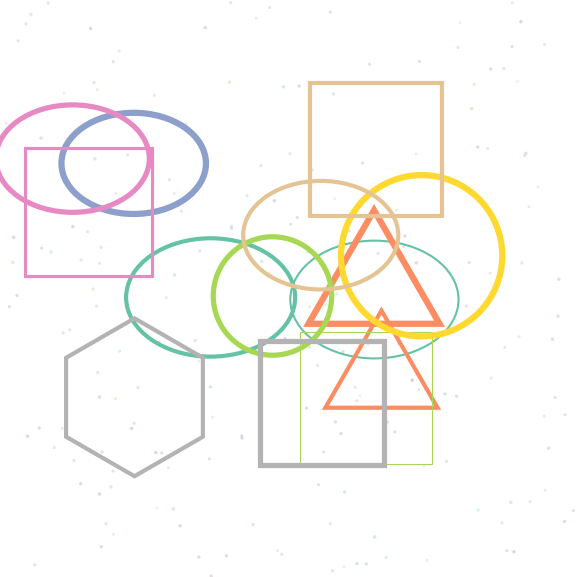[{"shape": "oval", "thickness": 1, "radius": 0.73, "center": [0.648, 0.48]}, {"shape": "oval", "thickness": 2, "radius": 0.73, "center": [0.365, 0.484]}, {"shape": "triangle", "thickness": 2, "radius": 0.56, "center": [0.66, 0.349]}, {"shape": "triangle", "thickness": 3, "radius": 0.66, "center": [0.648, 0.504]}, {"shape": "oval", "thickness": 3, "radius": 0.63, "center": [0.232, 0.716]}, {"shape": "oval", "thickness": 2.5, "radius": 0.66, "center": [0.126, 0.724]}, {"shape": "square", "thickness": 1.5, "radius": 0.55, "center": [0.153, 0.632]}, {"shape": "square", "thickness": 0.5, "radius": 0.57, "center": [0.633, 0.31]}, {"shape": "circle", "thickness": 2.5, "radius": 0.51, "center": [0.472, 0.487]}, {"shape": "circle", "thickness": 3, "radius": 0.7, "center": [0.73, 0.556]}, {"shape": "oval", "thickness": 2, "radius": 0.67, "center": [0.555, 0.592]}, {"shape": "square", "thickness": 2, "radius": 0.57, "center": [0.651, 0.74]}, {"shape": "hexagon", "thickness": 2, "radius": 0.68, "center": [0.233, 0.311]}, {"shape": "square", "thickness": 2.5, "radius": 0.54, "center": [0.558, 0.301]}]